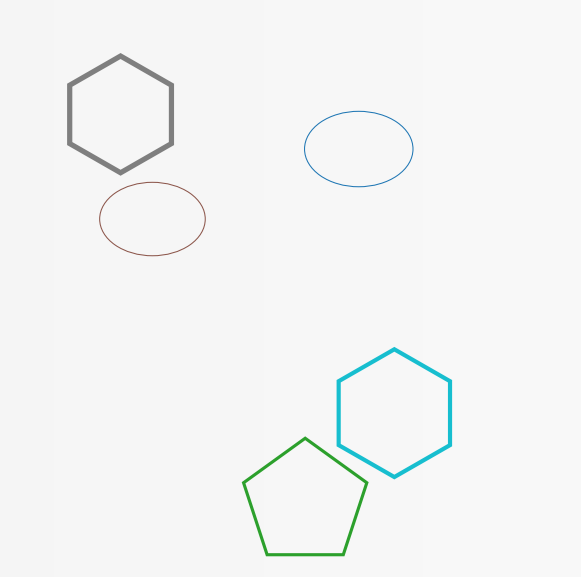[{"shape": "oval", "thickness": 0.5, "radius": 0.47, "center": [0.617, 0.741]}, {"shape": "pentagon", "thickness": 1.5, "radius": 0.56, "center": [0.525, 0.129]}, {"shape": "oval", "thickness": 0.5, "radius": 0.45, "center": [0.262, 0.62]}, {"shape": "hexagon", "thickness": 2.5, "radius": 0.51, "center": [0.207, 0.801]}, {"shape": "hexagon", "thickness": 2, "radius": 0.55, "center": [0.678, 0.284]}]